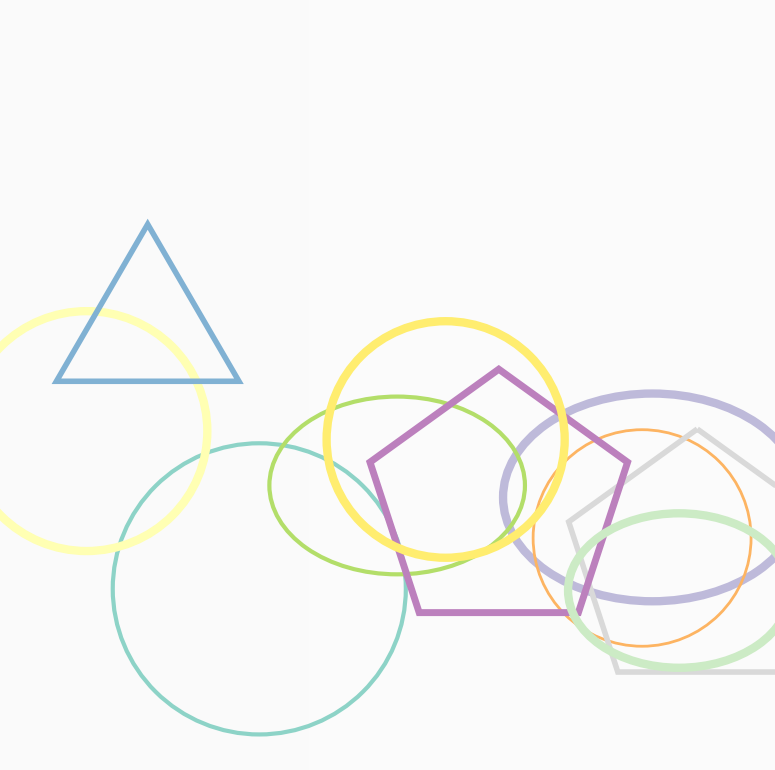[{"shape": "circle", "thickness": 1.5, "radius": 0.95, "center": [0.335, 0.235]}, {"shape": "circle", "thickness": 3, "radius": 0.78, "center": [0.112, 0.44]}, {"shape": "oval", "thickness": 3, "radius": 0.96, "center": [0.842, 0.354]}, {"shape": "triangle", "thickness": 2, "radius": 0.68, "center": [0.191, 0.573]}, {"shape": "circle", "thickness": 1, "radius": 0.7, "center": [0.829, 0.301]}, {"shape": "oval", "thickness": 1.5, "radius": 0.82, "center": [0.512, 0.37]}, {"shape": "pentagon", "thickness": 2, "radius": 0.87, "center": [0.9, 0.268]}, {"shape": "pentagon", "thickness": 2.5, "radius": 0.87, "center": [0.644, 0.346]}, {"shape": "oval", "thickness": 3, "radius": 0.72, "center": [0.876, 0.233]}, {"shape": "circle", "thickness": 3, "radius": 0.77, "center": [0.575, 0.429]}]